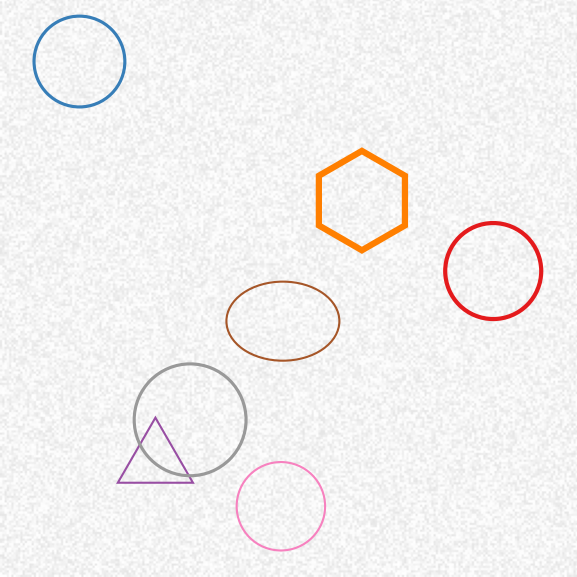[{"shape": "circle", "thickness": 2, "radius": 0.42, "center": [0.854, 0.53]}, {"shape": "circle", "thickness": 1.5, "radius": 0.39, "center": [0.138, 0.893]}, {"shape": "triangle", "thickness": 1, "radius": 0.38, "center": [0.269, 0.201]}, {"shape": "hexagon", "thickness": 3, "radius": 0.43, "center": [0.627, 0.652]}, {"shape": "oval", "thickness": 1, "radius": 0.49, "center": [0.49, 0.443]}, {"shape": "circle", "thickness": 1, "radius": 0.38, "center": [0.486, 0.122]}, {"shape": "circle", "thickness": 1.5, "radius": 0.48, "center": [0.329, 0.272]}]